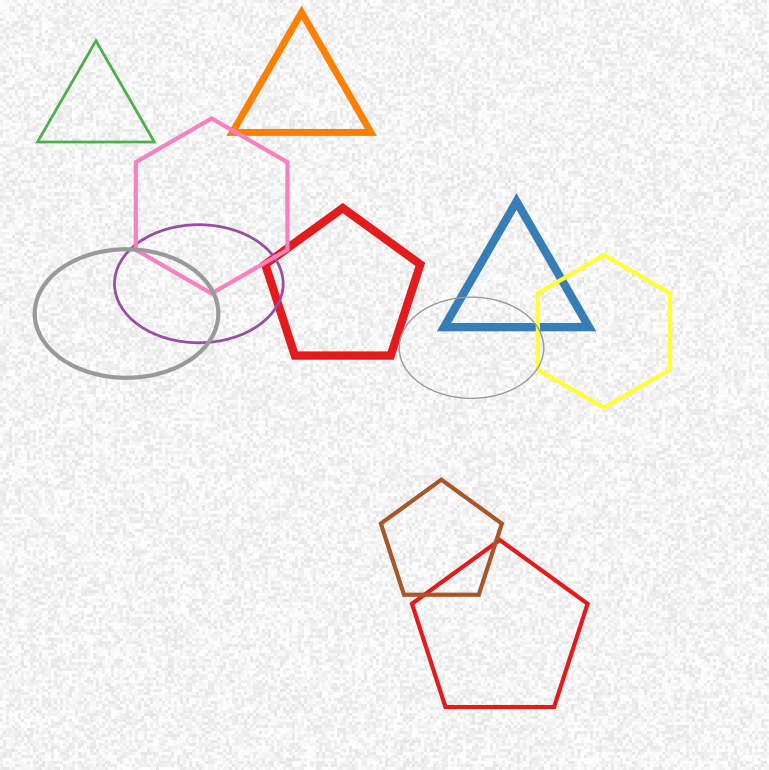[{"shape": "pentagon", "thickness": 3, "radius": 0.53, "center": [0.445, 0.624]}, {"shape": "pentagon", "thickness": 1.5, "radius": 0.6, "center": [0.649, 0.179]}, {"shape": "triangle", "thickness": 3, "radius": 0.54, "center": [0.671, 0.629]}, {"shape": "triangle", "thickness": 1, "radius": 0.44, "center": [0.125, 0.859]}, {"shape": "oval", "thickness": 1, "radius": 0.55, "center": [0.258, 0.632]}, {"shape": "triangle", "thickness": 2.5, "radius": 0.52, "center": [0.392, 0.88]}, {"shape": "hexagon", "thickness": 1.5, "radius": 0.5, "center": [0.784, 0.57]}, {"shape": "pentagon", "thickness": 1.5, "radius": 0.41, "center": [0.573, 0.294]}, {"shape": "hexagon", "thickness": 1.5, "radius": 0.57, "center": [0.275, 0.732]}, {"shape": "oval", "thickness": 1.5, "radius": 0.6, "center": [0.164, 0.593]}, {"shape": "oval", "thickness": 0.5, "radius": 0.47, "center": [0.612, 0.548]}]